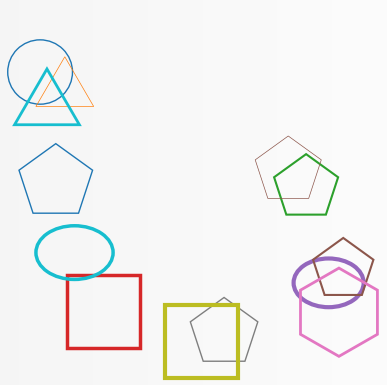[{"shape": "circle", "thickness": 1, "radius": 0.42, "center": [0.103, 0.813]}, {"shape": "pentagon", "thickness": 1, "radius": 0.5, "center": [0.144, 0.527]}, {"shape": "triangle", "thickness": 0.5, "radius": 0.43, "center": [0.167, 0.766]}, {"shape": "pentagon", "thickness": 1.5, "radius": 0.43, "center": [0.79, 0.513]}, {"shape": "square", "thickness": 2.5, "radius": 0.47, "center": [0.266, 0.191]}, {"shape": "oval", "thickness": 3, "radius": 0.45, "center": [0.848, 0.265]}, {"shape": "pentagon", "thickness": 1.5, "radius": 0.41, "center": [0.886, 0.3]}, {"shape": "pentagon", "thickness": 0.5, "radius": 0.45, "center": [0.744, 0.557]}, {"shape": "hexagon", "thickness": 2, "radius": 0.57, "center": [0.875, 0.189]}, {"shape": "pentagon", "thickness": 1, "radius": 0.46, "center": [0.578, 0.136]}, {"shape": "square", "thickness": 3, "radius": 0.47, "center": [0.52, 0.113]}, {"shape": "oval", "thickness": 2.5, "radius": 0.5, "center": [0.192, 0.344]}, {"shape": "triangle", "thickness": 2, "radius": 0.48, "center": [0.121, 0.724]}]